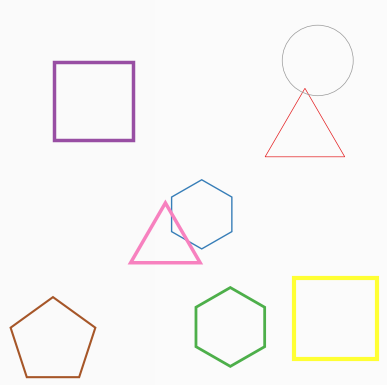[{"shape": "triangle", "thickness": 0.5, "radius": 0.59, "center": [0.787, 0.652]}, {"shape": "hexagon", "thickness": 1, "radius": 0.45, "center": [0.521, 0.443]}, {"shape": "hexagon", "thickness": 2, "radius": 0.51, "center": [0.594, 0.151]}, {"shape": "square", "thickness": 2.5, "radius": 0.51, "center": [0.241, 0.737]}, {"shape": "square", "thickness": 3, "radius": 0.53, "center": [0.866, 0.172]}, {"shape": "pentagon", "thickness": 1.5, "radius": 0.57, "center": [0.137, 0.113]}, {"shape": "triangle", "thickness": 2.5, "radius": 0.52, "center": [0.427, 0.369]}, {"shape": "circle", "thickness": 0.5, "radius": 0.46, "center": [0.82, 0.843]}]